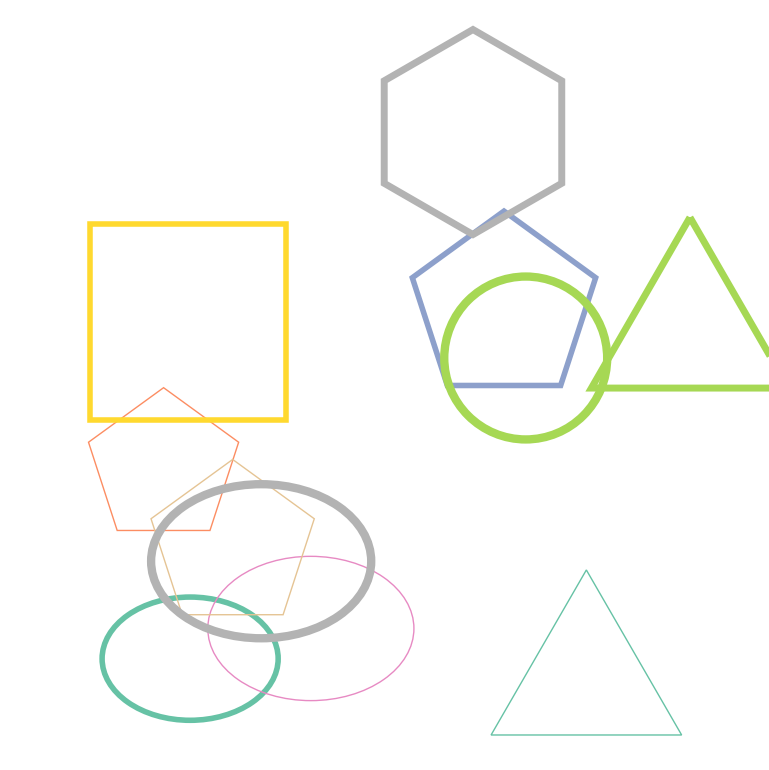[{"shape": "oval", "thickness": 2, "radius": 0.57, "center": [0.247, 0.145]}, {"shape": "triangle", "thickness": 0.5, "radius": 0.71, "center": [0.762, 0.117]}, {"shape": "pentagon", "thickness": 0.5, "radius": 0.51, "center": [0.212, 0.394]}, {"shape": "pentagon", "thickness": 2, "radius": 0.63, "center": [0.655, 0.601]}, {"shape": "oval", "thickness": 0.5, "radius": 0.67, "center": [0.404, 0.184]}, {"shape": "circle", "thickness": 3, "radius": 0.53, "center": [0.683, 0.535]}, {"shape": "triangle", "thickness": 2.5, "radius": 0.74, "center": [0.896, 0.57]}, {"shape": "square", "thickness": 2, "radius": 0.64, "center": [0.244, 0.582]}, {"shape": "pentagon", "thickness": 0.5, "radius": 0.56, "center": [0.302, 0.292]}, {"shape": "oval", "thickness": 3, "radius": 0.71, "center": [0.339, 0.271]}, {"shape": "hexagon", "thickness": 2.5, "radius": 0.67, "center": [0.614, 0.828]}]